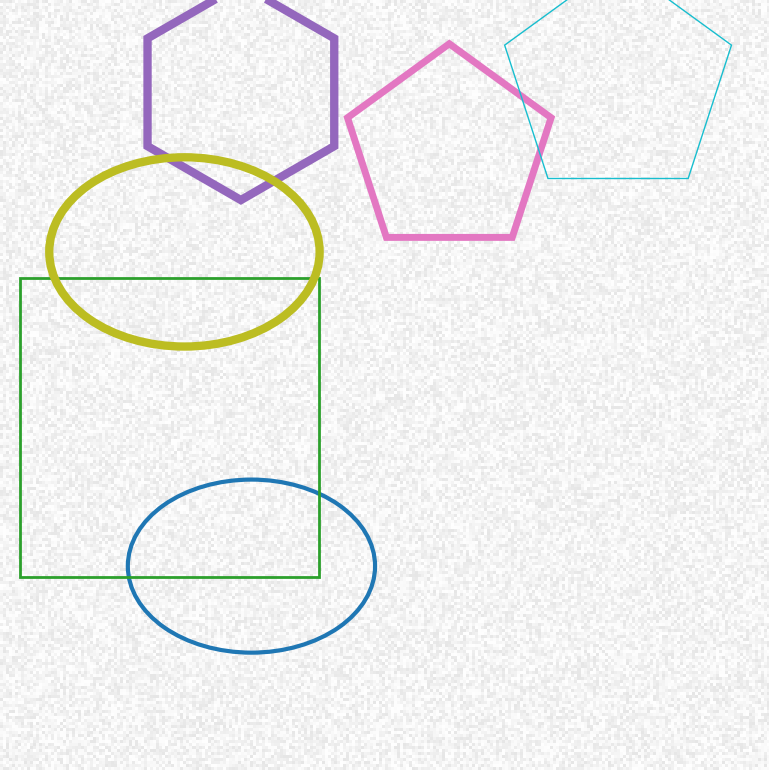[{"shape": "oval", "thickness": 1.5, "radius": 0.8, "center": [0.327, 0.265]}, {"shape": "square", "thickness": 1, "radius": 0.97, "center": [0.22, 0.445]}, {"shape": "hexagon", "thickness": 3, "radius": 0.7, "center": [0.313, 0.88]}, {"shape": "pentagon", "thickness": 2.5, "radius": 0.7, "center": [0.584, 0.804]}, {"shape": "oval", "thickness": 3, "radius": 0.88, "center": [0.24, 0.673]}, {"shape": "pentagon", "thickness": 0.5, "radius": 0.77, "center": [0.803, 0.894]}]